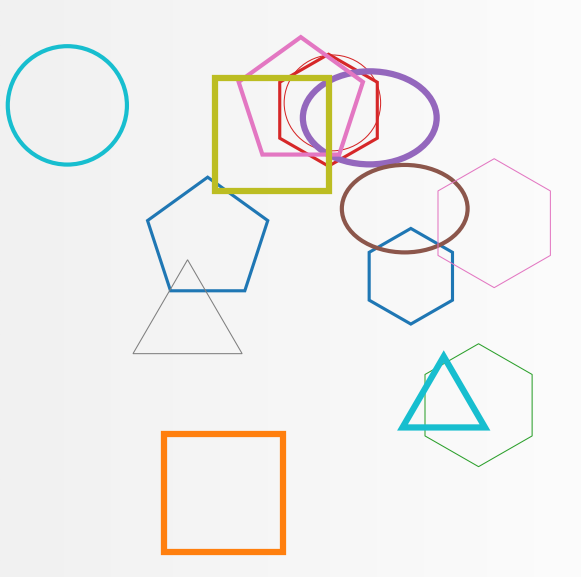[{"shape": "hexagon", "thickness": 1.5, "radius": 0.41, "center": [0.707, 0.521]}, {"shape": "pentagon", "thickness": 1.5, "radius": 0.54, "center": [0.357, 0.584]}, {"shape": "square", "thickness": 3, "radius": 0.51, "center": [0.385, 0.146]}, {"shape": "hexagon", "thickness": 0.5, "radius": 0.53, "center": [0.823, 0.297]}, {"shape": "circle", "thickness": 0.5, "radius": 0.41, "center": [0.572, 0.821]}, {"shape": "hexagon", "thickness": 1.5, "radius": 0.48, "center": [0.565, 0.808]}, {"shape": "oval", "thickness": 3, "radius": 0.58, "center": [0.636, 0.795]}, {"shape": "oval", "thickness": 2, "radius": 0.54, "center": [0.696, 0.638]}, {"shape": "pentagon", "thickness": 2, "radius": 0.56, "center": [0.517, 0.822]}, {"shape": "hexagon", "thickness": 0.5, "radius": 0.56, "center": [0.85, 0.613]}, {"shape": "triangle", "thickness": 0.5, "radius": 0.54, "center": [0.323, 0.441]}, {"shape": "square", "thickness": 3, "radius": 0.49, "center": [0.468, 0.766]}, {"shape": "circle", "thickness": 2, "radius": 0.51, "center": [0.116, 0.817]}, {"shape": "triangle", "thickness": 3, "radius": 0.41, "center": [0.763, 0.3]}]